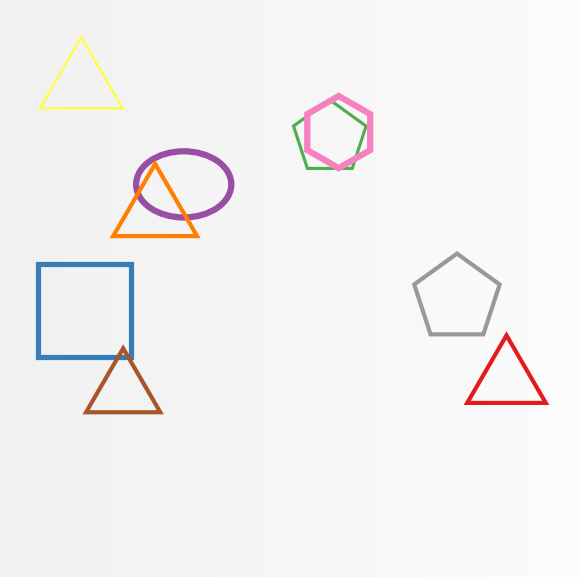[{"shape": "triangle", "thickness": 2, "radius": 0.39, "center": [0.871, 0.34]}, {"shape": "square", "thickness": 2.5, "radius": 0.4, "center": [0.146, 0.462]}, {"shape": "pentagon", "thickness": 1.5, "radius": 0.33, "center": [0.567, 0.761]}, {"shape": "oval", "thickness": 3, "radius": 0.41, "center": [0.316, 0.68]}, {"shape": "triangle", "thickness": 2, "radius": 0.42, "center": [0.267, 0.632]}, {"shape": "triangle", "thickness": 1, "radius": 0.41, "center": [0.14, 0.853]}, {"shape": "triangle", "thickness": 2, "radius": 0.37, "center": [0.212, 0.322]}, {"shape": "hexagon", "thickness": 3, "radius": 0.31, "center": [0.583, 0.77]}, {"shape": "pentagon", "thickness": 2, "radius": 0.39, "center": [0.786, 0.483]}]